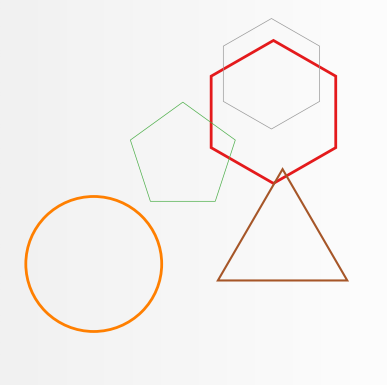[{"shape": "hexagon", "thickness": 2, "radius": 0.93, "center": [0.706, 0.709]}, {"shape": "pentagon", "thickness": 0.5, "radius": 0.71, "center": [0.472, 0.592]}, {"shape": "circle", "thickness": 2, "radius": 0.88, "center": [0.242, 0.314]}, {"shape": "triangle", "thickness": 1.5, "radius": 0.96, "center": [0.729, 0.368]}, {"shape": "hexagon", "thickness": 0.5, "radius": 0.72, "center": [0.701, 0.808]}]